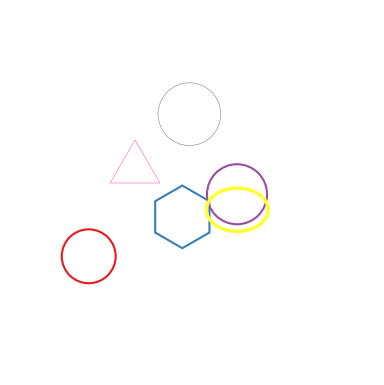[{"shape": "circle", "thickness": 1.5, "radius": 0.35, "center": [0.23, 0.334]}, {"shape": "hexagon", "thickness": 1.5, "radius": 0.41, "center": [0.474, 0.437]}, {"shape": "circle", "thickness": 1.5, "radius": 0.39, "center": [0.616, 0.495]}, {"shape": "oval", "thickness": 2.5, "radius": 0.4, "center": [0.616, 0.455]}, {"shape": "triangle", "thickness": 0.5, "radius": 0.37, "center": [0.351, 0.562]}, {"shape": "circle", "thickness": 0.5, "radius": 0.41, "center": [0.492, 0.703]}]